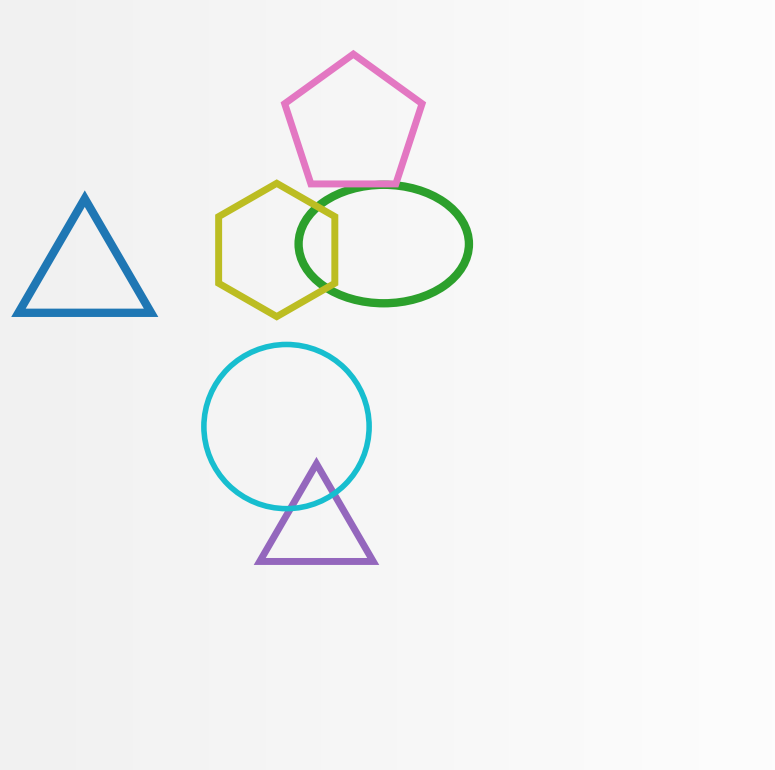[{"shape": "triangle", "thickness": 3, "radius": 0.49, "center": [0.109, 0.643]}, {"shape": "oval", "thickness": 3, "radius": 0.55, "center": [0.495, 0.683]}, {"shape": "triangle", "thickness": 2.5, "radius": 0.42, "center": [0.408, 0.313]}, {"shape": "pentagon", "thickness": 2.5, "radius": 0.47, "center": [0.456, 0.837]}, {"shape": "hexagon", "thickness": 2.5, "radius": 0.43, "center": [0.357, 0.675]}, {"shape": "circle", "thickness": 2, "radius": 0.53, "center": [0.37, 0.446]}]